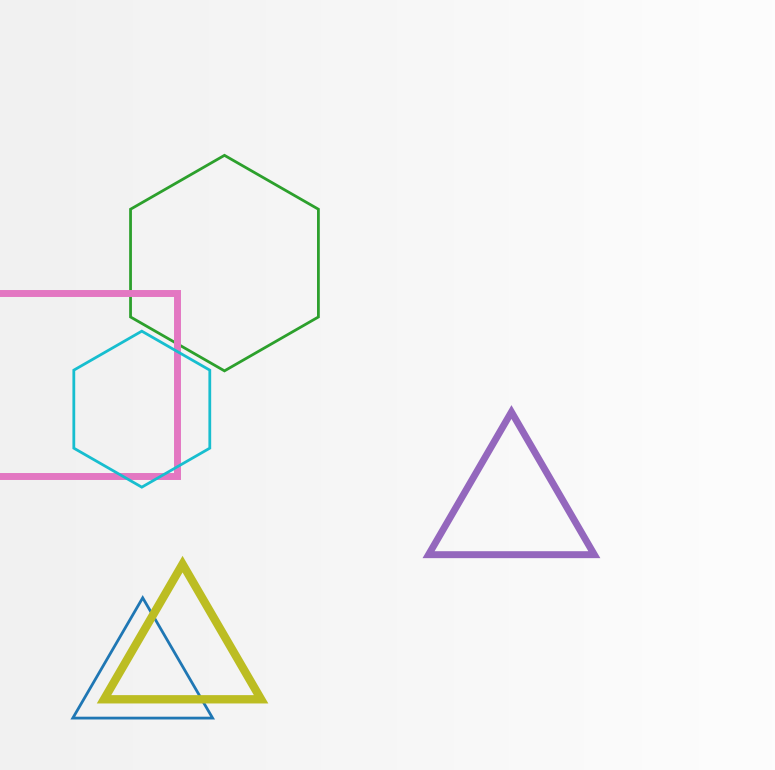[{"shape": "triangle", "thickness": 1, "radius": 0.52, "center": [0.184, 0.119]}, {"shape": "hexagon", "thickness": 1, "radius": 0.7, "center": [0.29, 0.658]}, {"shape": "triangle", "thickness": 2.5, "radius": 0.62, "center": [0.66, 0.341]}, {"shape": "square", "thickness": 2.5, "radius": 0.59, "center": [0.11, 0.501]}, {"shape": "triangle", "thickness": 3, "radius": 0.59, "center": [0.236, 0.15]}, {"shape": "hexagon", "thickness": 1, "radius": 0.51, "center": [0.183, 0.469]}]